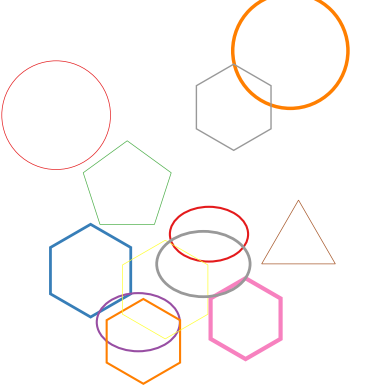[{"shape": "oval", "thickness": 1.5, "radius": 0.51, "center": [0.543, 0.392]}, {"shape": "circle", "thickness": 0.5, "radius": 0.71, "center": [0.146, 0.701]}, {"shape": "hexagon", "thickness": 2, "radius": 0.6, "center": [0.235, 0.297]}, {"shape": "pentagon", "thickness": 0.5, "radius": 0.6, "center": [0.33, 0.514]}, {"shape": "oval", "thickness": 1.5, "radius": 0.54, "center": [0.359, 0.163]}, {"shape": "hexagon", "thickness": 1.5, "radius": 0.55, "center": [0.372, 0.113]}, {"shape": "circle", "thickness": 2.5, "radius": 0.75, "center": [0.754, 0.868]}, {"shape": "hexagon", "thickness": 0.5, "radius": 0.64, "center": [0.429, 0.248]}, {"shape": "triangle", "thickness": 0.5, "radius": 0.55, "center": [0.775, 0.37]}, {"shape": "hexagon", "thickness": 3, "radius": 0.52, "center": [0.638, 0.172]}, {"shape": "hexagon", "thickness": 1, "radius": 0.56, "center": [0.607, 0.721]}, {"shape": "oval", "thickness": 2, "radius": 0.61, "center": [0.528, 0.314]}]